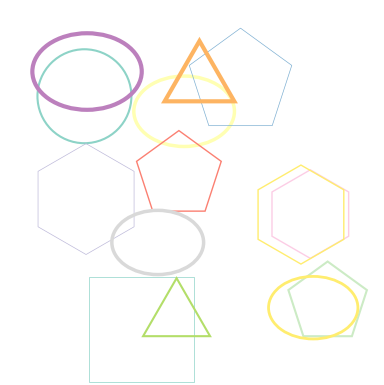[{"shape": "circle", "thickness": 1.5, "radius": 0.61, "center": [0.219, 0.75]}, {"shape": "square", "thickness": 0.5, "radius": 0.69, "center": [0.368, 0.144]}, {"shape": "oval", "thickness": 2.5, "radius": 0.65, "center": [0.478, 0.711]}, {"shape": "hexagon", "thickness": 0.5, "radius": 0.72, "center": [0.224, 0.483]}, {"shape": "pentagon", "thickness": 1, "radius": 0.58, "center": [0.465, 0.545]}, {"shape": "pentagon", "thickness": 0.5, "radius": 0.7, "center": [0.625, 0.787]}, {"shape": "triangle", "thickness": 3, "radius": 0.52, "center": [0.518, 0.789]}, {"shape": "triangle", "thickness": 1.5, "radius": 0.5, "center": [0.459, 0.177]}, {"shape": "hexagon", "thickness": 1, "radius": 0.57, "center": [0.806, 0.444]}, {"shape": "oval", "thickness": 2.5, "radius": 0.6, "center": [0.41, 0.37]}, {"shape": "oval", "thickness": 3, "radius": 0.71, "center": [0.226, 0.814]}, {"shape": "pentagon", "thickness": 1.5, "radius": 0.54, "center": [0.851, 0.213]}, {"shape": "hexagon", "thickness": 1, "radius": 0.64, "center": [0.782, 0.443]}, {"shape": "oval", "thickness": 2, "radius": 0.58, "center": [0.814, 0.201]}]